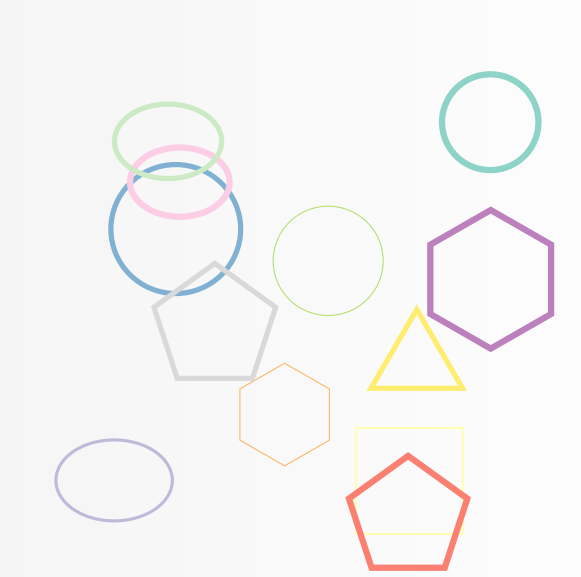[{"shape": "circle", "thickness": 3, "radius": 0.41, "center": [0.843, 0.788]}, {"shape": "square", "thickness": 1, "radius": 0.46, "center": [0.705, 0.166]}, {"shape": "oval", "thickness": 1.5, "radius": 0.5, "center": [0.196, 0.167]}, {"shape": "pentagon", "thickness": 3, "radius": 0.54, "center": [0.702, 0.103]}, {"shape": "circle", "thickness": 2.5, "radius": 0.56, "center": [0.302, 0.603]}, {"shape": "hexagon", "thickness": 0.5, "radius": 0.44, "center": [0.49, 0.281]}, {"shape": "circle", "thickness": 0.5, "radius": 0.47, "center": [0.565, 0.547]}, {"shape": "oval", "thickness": 3, "radius": 0.43, "center": [0.309, 0.684]}, {"shape": "pentagon", "thickness": 2.5, "radius": 0.55, "center": [0.37, 0.433]}, {"shape": "hexagon", "thickness": 3, "radius": 0.6, "center": [0.844, 0.515]}, {"shape": "oval", "thickness": 2.5, "radius": 0.46, "center": [0.289, 0.754]}, {"shape": "triangle", "thickness": 2.5, "radius": 0.45, "center": [0.717, 0.372]}]